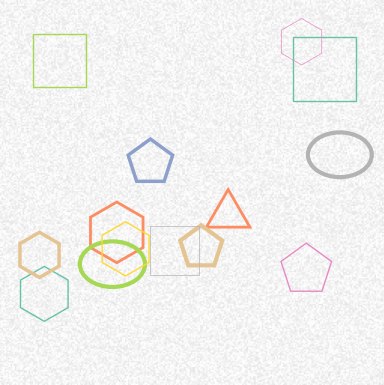[{"shape": "hexagon", "thickness": 1, "radius": 0.36, "center": [0.115, 0.237]}, {"shape": "square", "thickness": 1, "radius": 0.41, "center": [0.843, 0.821]}, {"shape": "hexagon", "thickness": 2, "radius": 0.39, "center": [0.303, 0.396]}, {"shape": "triangle", "thickness": 2, "radius": 0.33, "center": [0.593, 0.443]}, {"shape": "pentagon", "thickness": 2.5, "radius": 0.3, "center": [0.391, 0.578]}, {"shape": "hexagon", "thickness": 0.5, "radius": 0.3, "center": [0.783, 0.892]}, {"shape": "pentagon", "thickness": 1, "radius": 0.35, "center": [0.796, 0.299]}, {"shape": "oval", "thickness": 3, "radius": 0.42, "center": [0.292, 0.314]}, {"shape": "square", "thickness": 1, "radius": 0.34, "center": [0.155, 0.844]}, {"shape": "hexagon", "thickness": 1, "radius": 0.35, "center": [0.326, 0.354]}, {"shape": "pentagon", "thickness": 3, "radius": 0.29, "center": [0.523, 0.357]}, {"shape": "hexagon", "thickness": 2.5, "radius": 0.29, "center": [0.103, 0.338]}, {"shape": "oval", "thickness": 3, "radius": 0.41, "center": [0.883, 0.598]}, {"shape": "square", "thickness": 0.5, "radius": 0.32, "center": [0.454, 0.35]}]